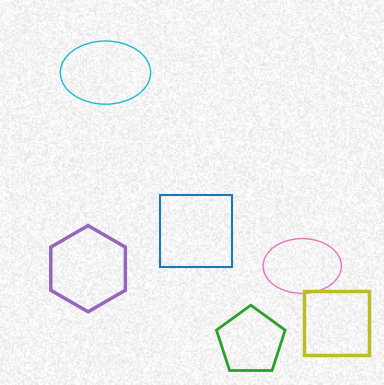[{"shape": "square", "thickness": 1.5, "radius": 0.47, "center": [0.509, 0.399]}, {"shape": "pentagon", "thickness": 2, "radius": 0.47, "center": [0.651, 0.114]}, {"shape": "hexagon", "thickness": 2.5, "radius": 0.56, "center": [0.229, 0.302]}, {"shape": "oval", "thickness": 1, "radius": 0.51, "center": [0.785, 0.309]}, {"shape": "square", "thickness": 2.5, "radius": 0.42, "center": [0.874, 0.161]}, {"shape": "oval", "thickness": 1, "radius": 0.59, "center": [0.274, 0.811]}]